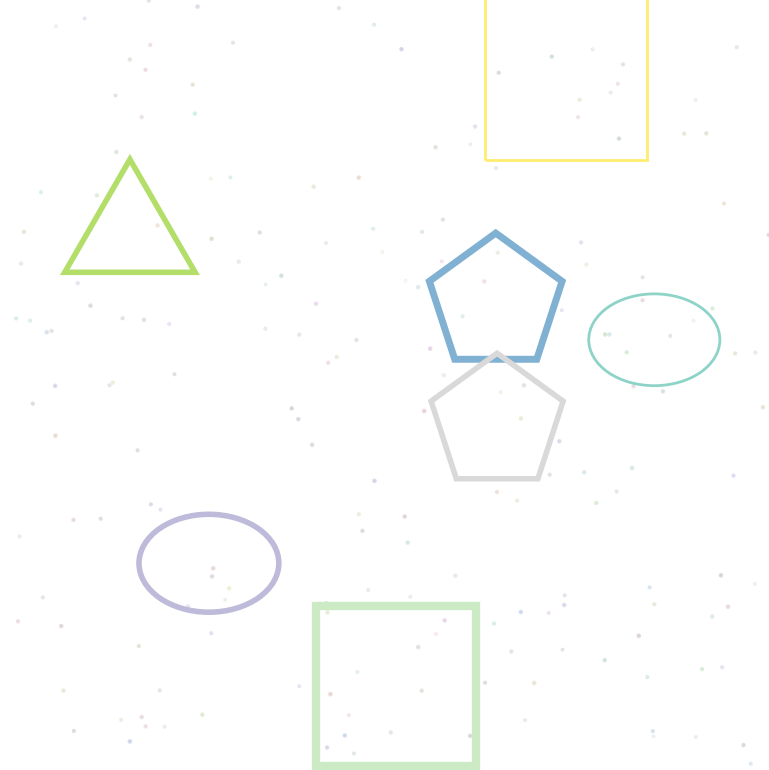[{"shape": "oval", "thickness": 1, "radius": 0.43, "center": [0.85, 0.559]}, {"shape": "oval", "thickness": 2, "radius": 0.45, "center": [0.271, 0.269]}, {"shape": "pentagon", "thickness": 2.5, "radius": 0.45, "center": [0.644, 0.607]}, {"shape": "triangle", "thickness": 2, "radius": 0.49, "center": [0.169, 0.695]}, {"shape": "pentagon", "thickness": 2, "radius": 0.45, "center": [0.646, 0.451]}, {"shape": "square", "thickness": 3, "radius": 0.52, "center": [0.514, 0.109]}, {"shape": "square", "thickness": 1, "radius": 0.53, "center": [0.735, 0.897]}]